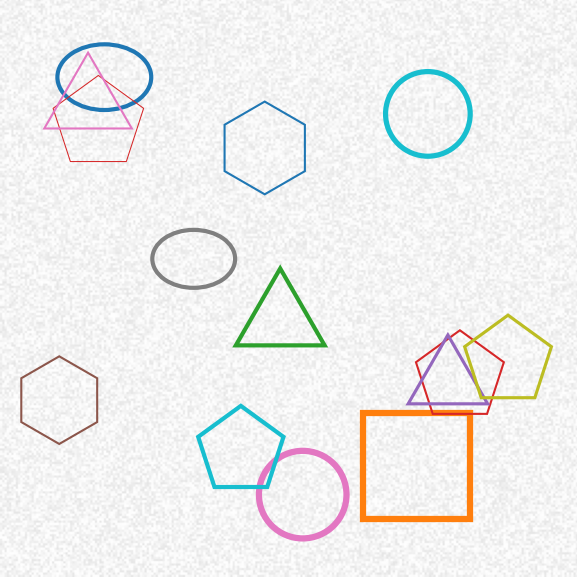[{"shape": "hexagon", "thickness": 1, "radius": 0.4, "center": [0.458, 0.743]}, {"shape": "oval", "thickness": 2, "radius": 0.41, "center": [0.181, 0.866]}, {"shape": "square", "thickness": 3, "radius": 0.46, "center": [0.721, 0.192]}, {"shape": "triangle", "thickness": 2, "radius": 0.44, "center": [0.485, 0.445]}, {"shape": "pentagon", "thickness": 0.5, "radius": 0.41, "center": [0.17, 0.786]}, {"shape": "pentagon", "thickness": 1, "radius": 0.4, "center": [0.796, 0.347]}, {"shape": "triangle", "thickness": 1.5, "radius": 0.4, "center": [0.776, 0.34]}, {"shape": "hexagon", "thickness": 1, "radius": 0.38, "center": [0.103, 0.306]}, {"shape": "triangle", "thickness": 1, "radius": 0.44, "center": [0.152, 0.82]}, {"shape": "circle", "thickness": 3, "radius": 0.38, "center": [0.524, 0.143]}, {"shape": "oval", "thickness": 2, "radius": 0.36, "center": [0.335, 0.551]}, {"shape": "pentagon", "thickness": 1.5, "radius": 0.39, "center": [0.88, 0.374]}, {"shape": "circle", "thickness": 2.5, "radius": 0.37, "center": [0.741, 0.802]}, {"shape": "pentagon", "thickness": 2, "radius": 0.39, "center": [0.417, 0.219]}]